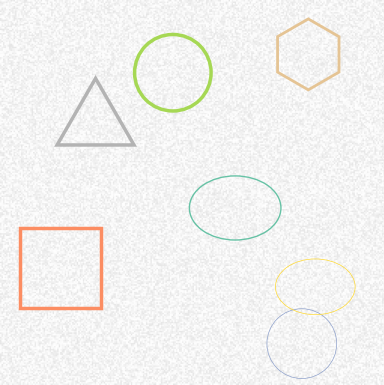[{"shape": "oval", "thickness": 1, "radius": 0.59, "center": [0.611, 0.46]}, {"shape": "square", "thickness": 2.5, "radius": 0.53, "center": [0.156, 0.304]}, {"shape": "circle", "thickness": 0.5, "radius": 0.45, "center": [0.784, 0.107]}, {"shape": "circle", "thickness": 2.5, "radius": 0.5, "center": [0.449, 0.811]}, {"shape": "oval", "thickness": 0.5, "radius": 0.52, "center": [0.819, 0.255]}, {"shape": "hexagon", "thickness": 2, "radius": 0.46, "center": [0.801, 0.859]}, {"shape": "triangle", "thickness": 2.5, "radius": 0.58, "center": [0.248, 0.681]}]